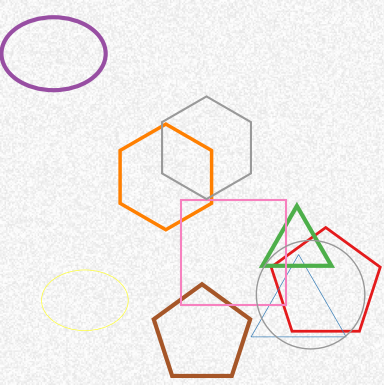[{"shape": "pentagon", "thickness": 2, "radius": 0.74, "center": [0.846, 0.26]}, {"shape": "triangle", "thickness": 0.5, "radius": 0.71, "center": [0.776, 0.196]}, {"shape": "triangle", "thickness": 3, "radius": 0.52, "center": [0.771, 0.361]}, {"shape": "oval", "thickness": 3, "radius": 0.68, "center": [0.139, 0.86]}, {"shape": "hexagon", "thickness": 2.5, "radius": 0.69, "center": [0.431, 0.541]}, {"shape": "oval", "thickness": 0.5, "radius": 0.56, "center": [0.22, 0.22]}, {"shape": "pentagon", "thickness": 3, "radius": 0.66, "center": [0.525, 0.13]}, {"shape": "square", "thickness": 1.5, "radius": 0.68, "center": [0.606, 0.344]}, {"shape": "hexagon", "thickness": 1.5, "radius": 0.67, "center": [0.536, 0.616]}, {"shape": "circle", "thickness": 1, "radius": 0.7, "center": [0.807, 0.235]}]